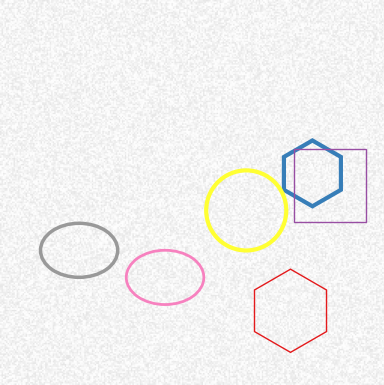[{"shape": "hexagon", "thickness": 1, "radius": 0.54, "center": [0.755, 0.193]}, {"shape": "hexagon", "thickness": 3, "radius": 0.43, "center": [0.811, 0.55]}, {"shape": "square", "thickness": 1, "radius": 0.47, "center": [0.857, 0.519]}, {"shape": "circle", "thickness": 3, "radius": 0.52, "center": [0.64, 0.453]}, {"shape": "oval", "thickness": 2, "radius": 0.5, "center": [0.429, 0.279]}, {"shape": "oval", "thickness": 2.5, "radius": 0.5, "center": [0.205, 0.35]}]